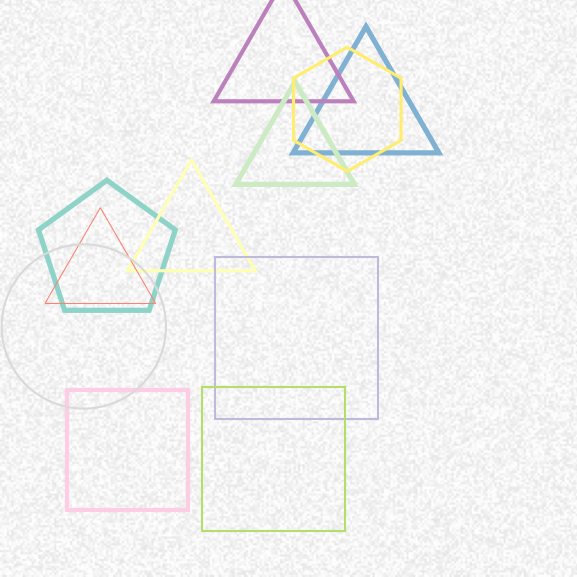[{"shape": "pentagon", "thickness": 2.5, "radius": 0.62, "center": [0.185, 0.563]}, {"shape": "triangle", "thickness": 1.5, "radius": 0.64, "center": [0.332, 0.594]}, {"shape": "square", "thickness": 1, "radius": 0.7, "center": [0.514, 0.414]}, {"shape": "triangle", "thickness": 0.5, "radius": 0.55, "center": [0.174, 0.529]}, {"shape": "triangle", "thickness": 2.5, "radius": 0.73, "center": [0.634, 0.807]}, {"shape": "square", "thickness": 1, "radius": 0.62, "center": [0.474, 0.204]}, {"shape": "square", "thickness": 2, "radius": 0.52, "center": [0.221, 0.22]}, {"shape": "circle", "thickness": 1, "radius": 0.71, "center": [0.145, 0.434]}, {"shape": "triangle", "thickness": 2, "radius": 0.7, "center": [0.491, 0.894]}, {"shape": "triangle", "thickness": 2.5, "radius": 0.59, "center": [0.511, 0.739]}, {"shape": "hexagon", "thickness": 1.5, "radius": 0.54, "center": [0.601, 0.81]}]